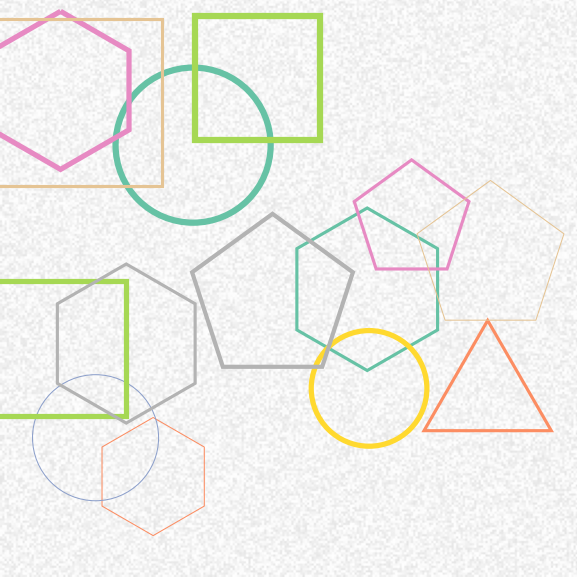[{"shape": "circle", "thickness": 3, "radius": 0.67, "center": [0.334, 0.748]}, {"shape": "hexagon", "thickness": 1.5, "radius": 0.7, "center": [0.636, 0.498]}, {"shape": "hexagon", "thickness": 0.5, "radius": 0.51, "center": [0.265, 0.174]}, {"shape": "triangle", "thickness": 1.5, "radius": 0.64, "center": [0.844, 0.317]}, {"shape": "circle", "thickness": 0.5, "radius": 0.55, "center": [0.165, 0.241]}, {"shape": "pentagon", "thickness": 1.5, "radius": 0.52, "center": [0.713, 0.618]}, {"shape": "hexagon", "thickness": 2.5, "radius": 0.68, "center": [0.105, 0.843]}, {"shape": "square", "thickness": 3, "radius": 0.54, "center": [0.446, 0.864]}, {"shape": "square", "thickness": 2.5, "radius": 0.59, "center": [0.1, 0.395]}, {"shape": "circle", "thickness": 2.5, "radius": 0.5, "center": [0.639, 0.327]}, {"shape": "pentagon", "thickness": 0.5, "radius": 0.67, "center": [0.849, 0.553]}, {"shape": "square", "thickness": 1.5, "radius": 0.72, "center": [0.135, 0.821]}, {"shape": "hexagon", "thickness": 1.5, "radius": 0.69, "center": [0.219, 0.404]}, {"shape": "pentagon", "thickness": 2, "radius": 0.73, "center": [0.472, 0.482]}]